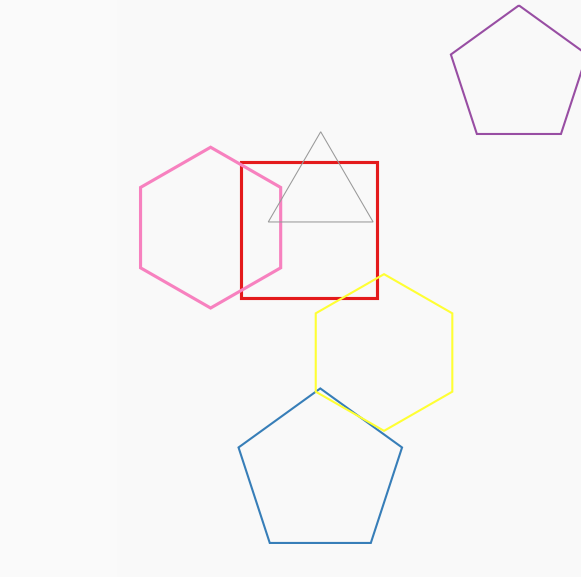[{"shape": "square", "thickness": 1.5, "radius": 0.59, "center": [0.532, 0.601]}, {"shape": "pentagon", "thickness": 1, "radius": 0.74, "center": [0.551, 0.179]}, {"shape": "pentagon", "thickness": 1, "radius": 0.62, "center": [0.893, 0.867]}, {"shape": "hexagon", "thickness": 1, "radius": 0.68, "center": [0.661, 0.389]}, {"shape": "hexagon", "thickness": 1.5, "radius": 0.7, "center": [0.362, 0.605]}, {"shape": "triangle", "thickness": 0.5, "radius": 0.52, "center": [0.552, 0.667]}]